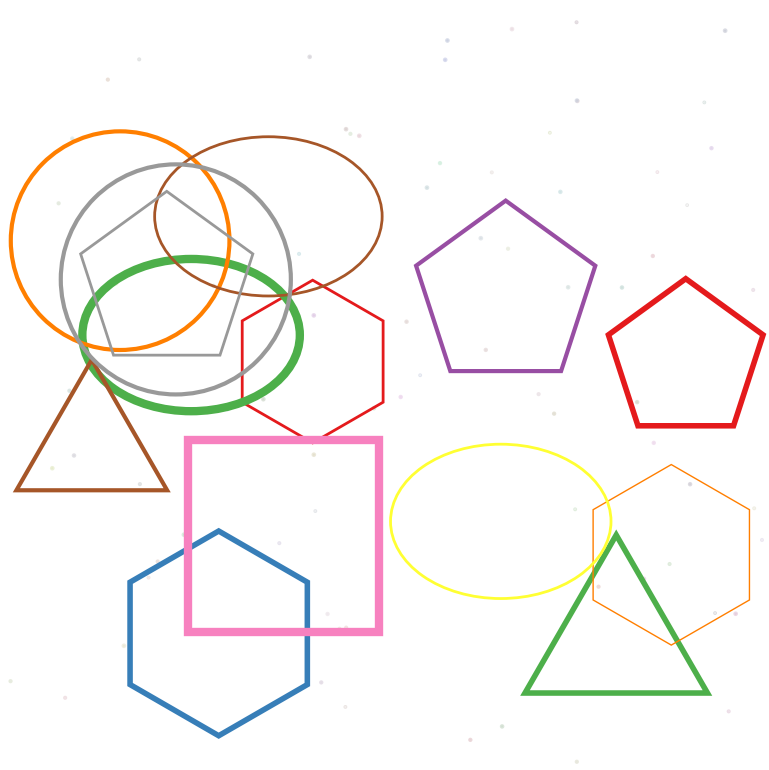[{"shape": "pentagon", "thickness": 2, "radius": 0.53, "center": [0.891, 0.532]}, {"shape": "hexagon", "thickness": 1, "radius": 0.53, "center": [0.406, 0.53]}, {"shape": "hexagon", "thickness": 2, "radius": 0.66, "center": [0.284, 0.177]}, {"shape": "triangle", "thickness": 2, "radius": 0.68, "center": [0.8, 0.168]}, {"shape": "oval", "thickness": 3, "radius": 0.71, "center": [0.248, 0.565]}, {"shape": "pentagon", "thickness": 1.5, "radius": 0.61, "center": [0.657, 0.617]}, {"shape": "circle", "thickness": 1.5, "radius": 0.71, "center": [0.156, 0.687]}, {"shape": "hexagon", "thickness": 0.5, "radius": 0.59, "center": [0.872, 0.279]}, {"shape": "oval", "thickness": 1, "radius": 0.72, "center": [0.65, 0.323]}, {"shape": "triangle", "thickness": 1.5, "radius": 0.57, "center": [0.119, 0.42]}, {"shape": "oval", "thickness": 1, "radius": 0.74, "center": [0.349, 0.719]}, {"shape": "square", "thickness": 3, "radius": 0.62, "center": [0.368, 0.304]}, {"shape": "circle", "thickness": 1.5, "radius": 0.75, "center": [0.228, 0.637]}, {"shape": "pentagon", "thickness": 1, "radius": 0.59, "center": [0.217, 0.634]}]